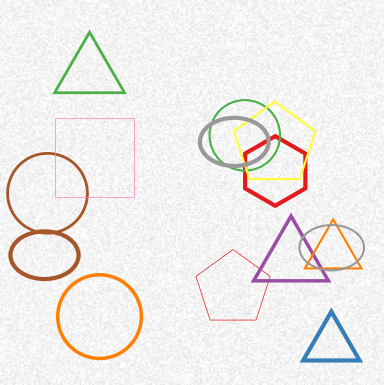[{"shape": "hexagon", "thickness": 3, "radius": 0.45, "center": [0.715, 0.556]}, {"shape": "pentagon", "thickness": 0.5, "radius": 0.51, "center": [0.605, 0.251]}, {"shape": "triangle", "thickness": 3, "radius": 0.42, "center": [0.861, 0.106]}, {"shape": "triangle", "thickness": 2, "radius": 0.52, "center": [0.233, 0.812]}, {"shape": "circle", "thickness": 1.5, "radius": 0.46, "center": [0.636, 0.648]}, {"shape": "triangle", "thickness": 2.5, "radius": 0.56, "center": [0.756, 0.327]}, {"shape": "circle", "thickness": 2.5, "radius": 0.54, "center": [0.259, 0.178]}, {"shape": "triangle", "thickness": 1.5, "radius": 0.42, "center": [0.865, 0.345]}, {"shape": "pentagon", "thickness": 1.5, "radius": 0.56, "center": [0.713, 0.625]}, {"shape": "oval", "thickness": 3, "radius": 0.44, "center": [0.116, 0.337]}, {"shape": "circle", "thickness": 2, "radius": 0.52, "center": [0.123, 0.498]}, {"shape": "square", "thickness": 0.5, "radius": 0.52, "center": [0.246, 0.591]}, {"shape": "oval", "thickness": 1.5, "radius": 0.42, "center": [0.862, 0.357]}, {"shape": "oval", "thickness": 3, "radius": 0.45, "center": [0.609, 0.631]}]